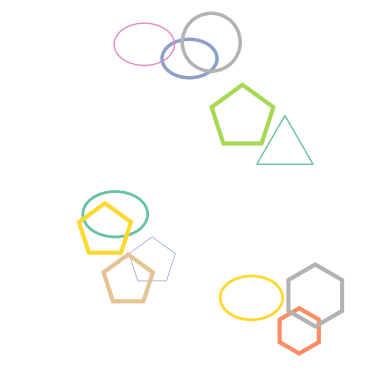[{"shape": "triangle", "thickness": 1, "radius": 0.42, "center": [0.74, 0.616]}, {"shape": "oval", "thickness": 2, "radius": 0.42, "center": [0.299, 0.444]}, {"shape": "hexagon", "thickness": 3, "radius": 0.29, "center": [0.777, 0.141]}, {"shape": "pentagon", "thickness": 0.5, "radius": 0.32, "center": [0.395, 0.322]}, {"shape": "oval", "thickness": 2.5, "radius": 0.36, "center": [0.492, 0.848]}, {"shape": "oval", "thickness": 1, "radius": 0.39, "center": [0.375, 0.885]}, {"shape": "pentagon", "thickness": 3, "radius": 0.42, "center": [0.63, 0.696]}, {"shape": "pentagon", "thickness": 3, "radius": 0.36, "center": [0.273, 0.401]}, {"shape": "oval", "thickness": 2, "radius": 0.41, "center": [0.653, 0.226]}, {"shape": "pentagon", "thickness": 3, "radius": 0.34, "center": [0.333, 0.272]}, {"shape": "hexagon", "thickness": 3, "radius": 0.4, "center": [0.819, 0.233]}, {"shape": "circle", "thickness": 2.5, "radius": 0.38, "center": [0.549, 0.89]}]